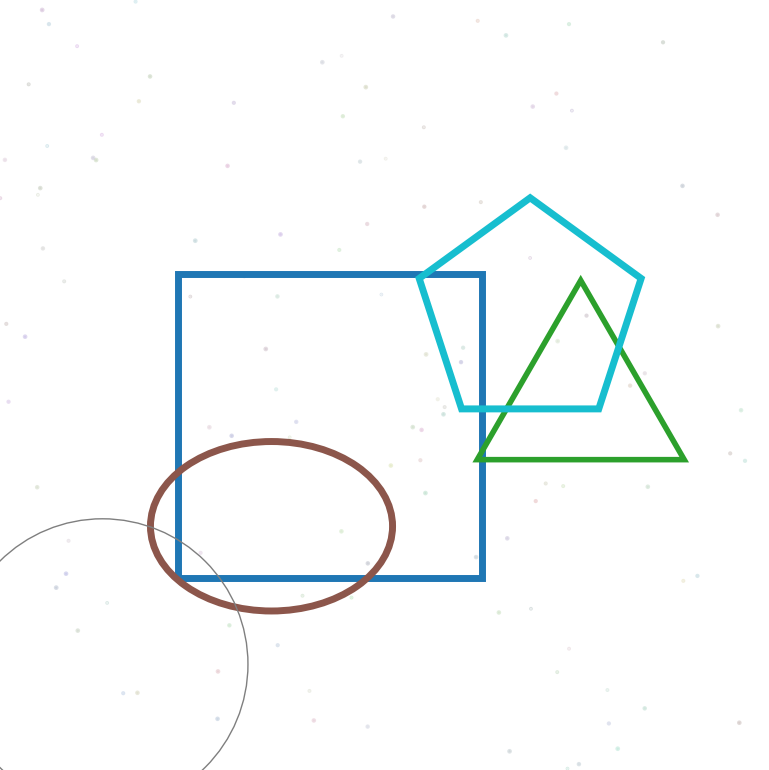[{"shape": "square", "thickness": 2.5, "radius": 0.99, "center": [0.429, 0.446]}, {"shape": "triangle", "thickness": 2, "radius": 0.78, "center": [0.754, 0.481]}, {"shape": "oval", "thickness": 2.5, "radius": 0.79, "center": [0.353, 0.317]}, {"shape": "circle", "thickness": 0.5, "radius": 0.94, "center": [0.133, 0.137]}, {"shape": "pentagon", "thickness": 2.5, "radius": 0.76, "center": [0.689, 0.592]}]